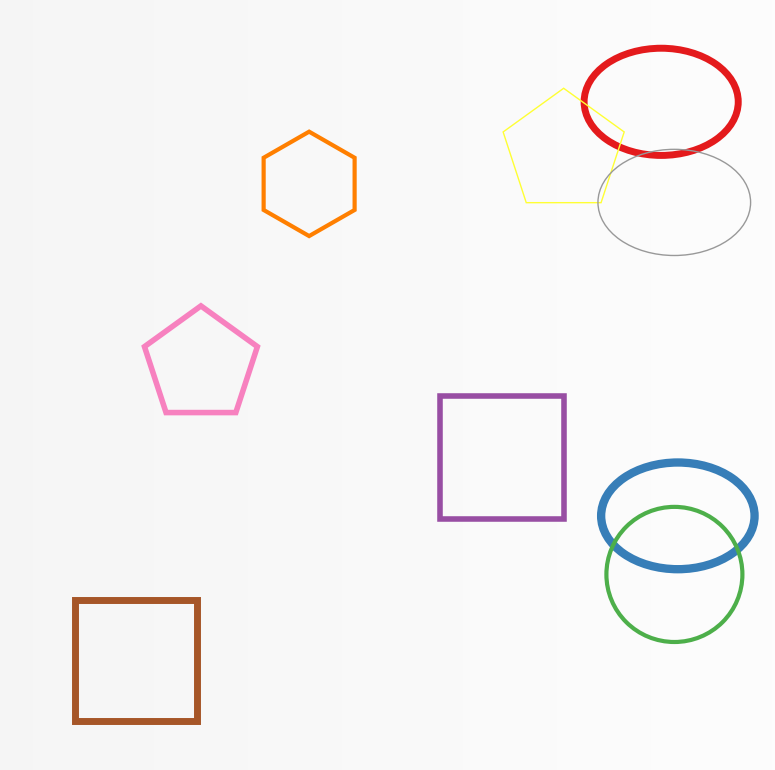[{"shape": "oval", "thickness": 2.5, "radius": 0.5, "center": [0.853, 0.868]}, {"shape": "oval", "thickness": 3, "radius": 0.49, "center": [0.875, 0.33]}, {"shape": "circle", "thickness": 1.5, "radius": 0.44, "center": [0.87, 0.254]}, {"shape": "square", "thickness": 2, "radius": 0.4, "center": [0.647, 0.406]}, {"shape": "hexagon", "thickness": 1.5, "radius": 0.34, "center": [0.399, 0.761]}, {"shape": "pentagon", "thickness": 0.5, "radius": 0.41, "center": [0.727, 0.803]}, {"shape": "square", "thickness": 2.5, "radius": 0.39, "center": [0.175, 0.142]}, {"shape": "pentagon", "thickness": 2, "radius": 0.38, "center": [0.259, 0.526]}, {"shape": "oval", "thickness": 0.5, "radius": 0.49, "center": [0.87, 0.737]}]